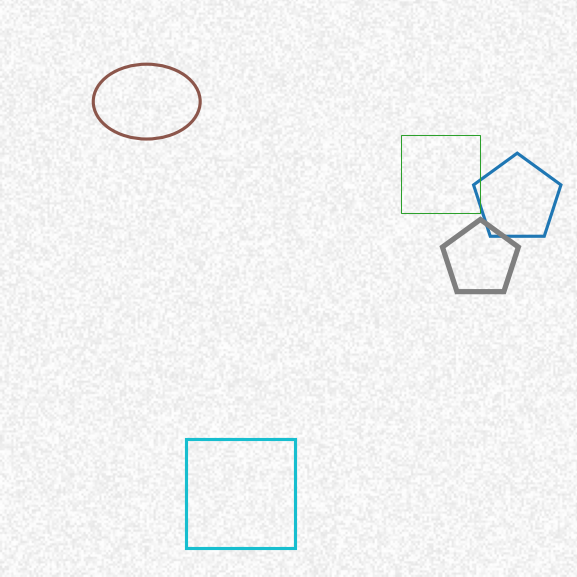[{"shape": "pentagon", "thickness": 1.5, "radius": 0.4, "center": [0.896, 0.654]}, {"shape": "square", "thickness": 0.5, "radius": 0.34, "center": [0.762, 0.698]}, {"shape": "oval", "thickness": 1.5, "radius": 0.46, "center": [0.254, 0.823]}, {"shape": "pentagon", "thickness": 2.5, "radius": 0.35, "center": [0.832, 0.55]}, {"shape": "square", "thickness": 1.5, "radius": 0.47, "center": [0.417, 0.145]}]